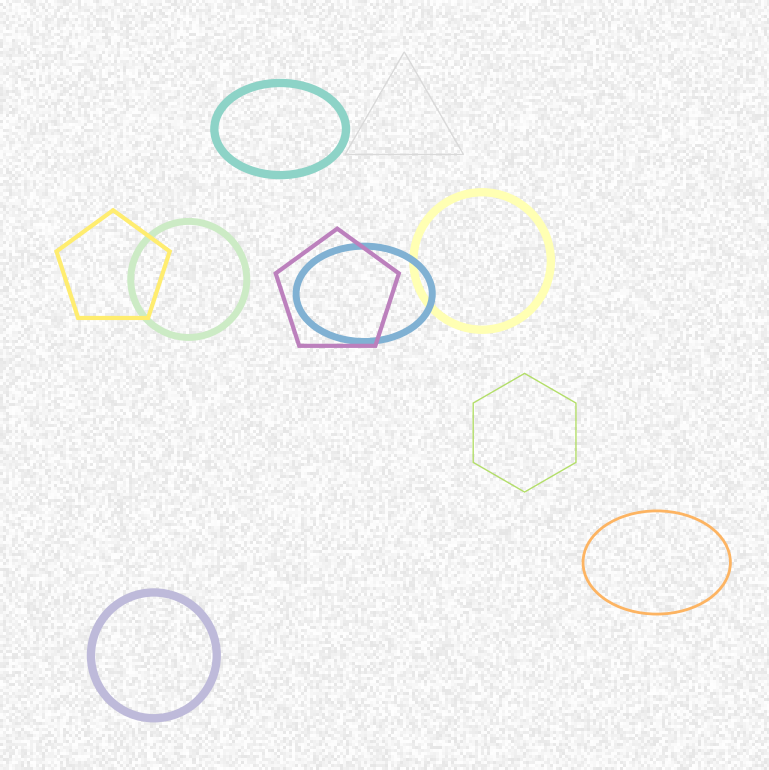[{"shape": "oval", "thickness": 3, "radius": 0.43, "center": [0.364, 0.832]}, {"shape": "circle", "thickness": 3, "radius": 0.45, "center": [0.626, 0.661]}, {"shape": "circle", "thickness": 3, "radius": 0.41, "center": [0.2, 0.149]}, {"shape": "oval", "thickness": 2.5, "radius": 0.44, "center": [0.473, 0.618]}, {"shape": "oval", "thickness": 1, "radius": 0.48, "center": [0.853, 0.269]}, {"shape": "hexagon", "thickness": 0.5, "radius": 0.39, "center": [0.681, 0.438]}, {"shape": "triangle", "thickness": 0.5, "radius": 0.44, "center": [0.525, 0.844]}, {"shape": "pentagon", "thickness": 1.5, "radius": 0.42, "center": [0.438, 0.619]}, {"shape": "circle", "thickness": 2.5, "radius": 0.38, "center": [0.245, 0.637]}, {"shape": "pentagon", "thickness": 1.5, "radius": 0.39, "center": [0.147, 0.65]}]